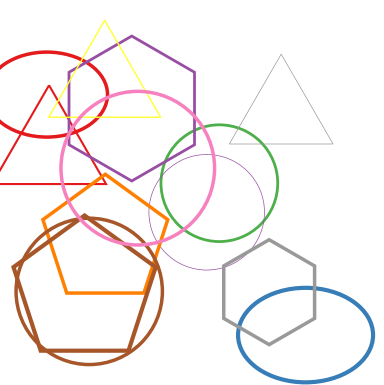[{"shape": "triangle", "thickness": 1.5, "radius": 0.86, "center": [0.127, 0.607]}, {"shape": "oval", "thickness": 2.5, "radius": 0.79, "center": [0.122, 0.754]}, {"shape": "oval", "thickness": 3, "radius": 0.88, "center": [0.794, 0.13]}, {"shape": "circle", "thickness": 2, "radius": 0.76, "center": [0.57, 0.524]}, {"shape": "hexagon", "thickness": 2, "radius": 0.94, "center": [0.342, 0.718]}, {"shape": "circle", "thickness": 0.5, "radius": 0.75, "center": [0.537, 0.449]}, {"shape": "pentagon", "thickness": 2.5, "radius": 0.85, "center": [0.274, 0.377]}, {"shape": "triangle", "thickness": 1, "radius": 0.84, "center": [0.272, 0.779]}, {"shape": "pentagon", "thickness": 3, "radius": 0.97, "center": [0.22, 0.246]}, {"shape": "circle", "thickness": 2.5, "radius": 0.95, "center": [0.232, 0.243]}, {"shape": "circle", "thickness": 2.5, "radius": 1.0, "center": [0.358, 0.563]}, {"shape": "triangle", "thickness": 0.5, "radius": 0.78, "center": [0.73, 0.704]}, {"shape": "hexagon", "thickness": 2.5, "radius": 0.68, "center": [0.699, 0.241]}]